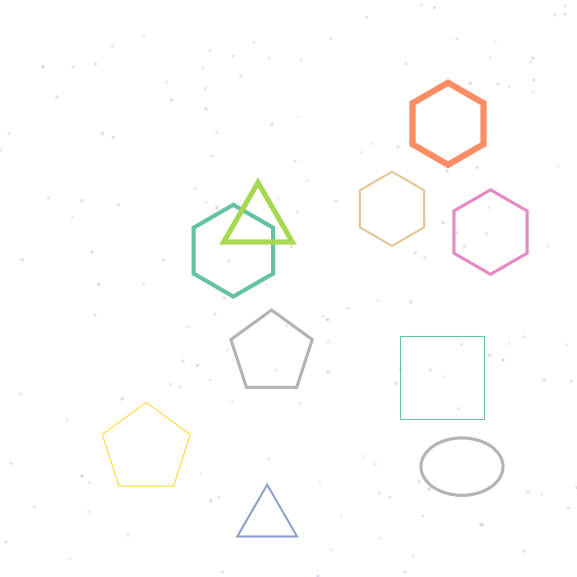[{"shape": "hexagon", "thickness": 2, "radius": 0.4, "center": [0.404, 0.565]}, {"shape": "square", "thickness": 0.5, "radius": 0.36, "center": [0.766, 0.345]}, {"shape": "hexagon", "thickness": 3, "radius": 0.36, "center": [0.776, 0.785]}, {"shape": "triangle", "thickness": 1, "radius": 0.3, "center": [0.463, 0.1]}, {"shape": "hexagon", "thickness": 1.5, "radius": 0.37, "center": [0.849, 0.597]}, {"shape": "triangle", "thickness": 2.5, "radius": 0.34, "center": [0.447, 0.614]}, {"shape": "pentagon", "thickness": 0.5, "radius": 0.4, "center": [0.253, 0.222]}, {"shape": "hexagon", "thickness": 1, "radius": 0.32, "center": [0.679, 0.638]}, {"shape": "oval", "thickness": 1.5, "radius": 0.36, "center": [0.8, 0.191]}, {"shape": "pentagon", "thickness": 1.5, "radius": 0.37, "center": [0.47, 0.388]}]